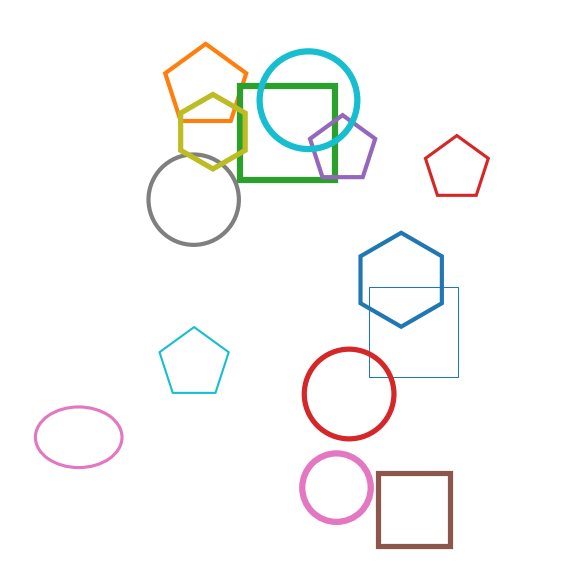[{"shape": "hexagon", "thickness": 2, "radius": 0.41, "center": [0.695, 0.515]}, {"shape": "square", "thickness": 0.5, "radius": 0.39, "center": [0.716, 0.425]}, {"shape": "pentagon", "thickness": 2, "radius": 0.37, "center": [0.356, 0.849]}, {"shape": "square", "thickness": 3, "radius": 0.41, "center": [0.498, 0.769]}, {"shape": "pentagon", "thickness": 1.5, "radius": 0.29, "center": [0.791, 0.707]}, {"shape": "circle", "thickness": 2.5, "radius": 0.39, "center": [0.605, 0.317]}, {"shape": "pentagon", "thickness": 2, "radius": 0.3, "center": [0.593, 0.74]}, {"shape": "square", "thickness": 2.5, "radius": 0.31, "center": [0.717, 0.117]}, {"shape": "circle", "thickness": 3, "radius": 0.3, "center": [0.583, 0.155]}, {"shape": "oval", "thickness": 1.5, "radius": 0.37, "center": [0.136, 0.242]}, {"shape": "circle", "thickness": 2, "radius": 0.39, "center": [0.335, 0.653]}, {"shape": "hexagon", "thickness": 2.5, "radius": 0.32, "center": [0.369, 0.771]}, {"shape": "pentagon", "thickness": 1, "radius": 0.31, "center": [0.336, 0.37]}, {"shape": "circle", "thickness": 3, "radius": 0.42, "center": [0.534, 0.826]}]